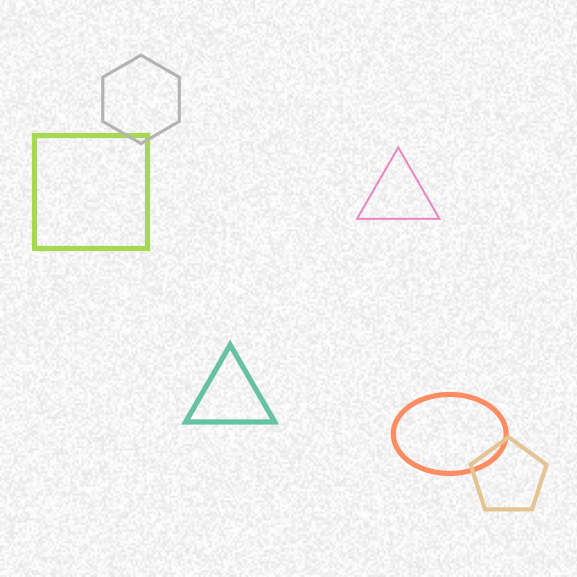[{"shape": "triangle", "thickness": 2.5, "radius": 0.45, "center": [0.399, 0.313]}, {"shape": "oval", "thickness": 2.5, "radius": 0.49, "center": [0.779, 0.248]}, {"shape": "triangle", "thickness": 1, "radius": 0.41, "center": [0.69, 0.661]}, {"shape": "square", "thickness": 2.5, "radius": 0.49, "center": [0.157, 0.668]}, {"shape": "pentagon", "thickness": 2, "radius": 0.35, "center": [0.881, 0.173]}, {"shape": "hexagon", "thickness": 1.5, "radius": 0.38, "center": [0.244, 0.827]}]